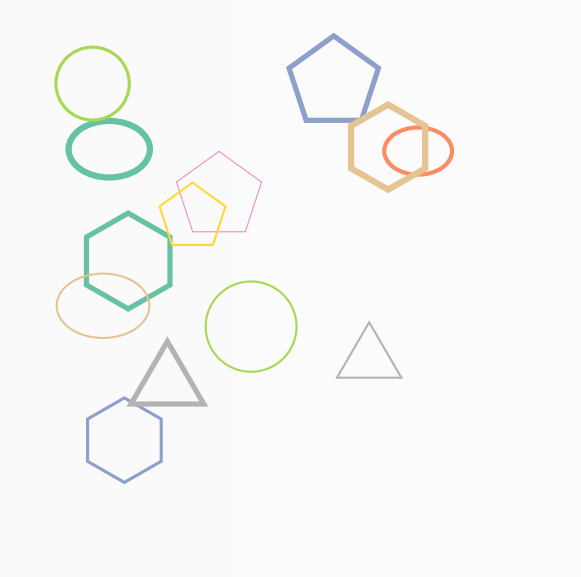[{"shape": "oval", "thickness": 3, "radius": 0.35, "center": [0.188, 0.741]}, {"shape": "hexagon", "thickness": 2.5, "radius": 0.41, "center": [0.221, 0.547]}, {"shape": "oval", "thickness": 2, "radius": 0.29, "center": [0.719, 0.738]}, {"shape": "pentagon", "thickness": 2.5, "radius": 0.4, "center": [0.574, 0.856]}, {"shape": "hexagon", "thickness": 1.5, "radius": 0.37, "center": [0.214, 0.237]}, {"shape": "pentagon", "thickness": 0.5, "radius": 0.38, "center": [0.377, 0.66]}, {"shape": "circle", "thickness": 1, "radius": 0.39, "center": [0.432, 0.434]}, {"shape": "circle", "thickness": 1.5, "radius": 0.32, "center": [0.159, 0.854]}, {"shape": "pentagon", "thickness": 1, "radius": 0.3, "center": [0.331, 0.623]}, {"shape": "hexagon", "thickness": 3, "radius": 0.37, "center": [0.668, 0.744]}, {"shape": "oval", "thickness": 1, "radius": 0.4, "center": [0.177, 0.47]}, {"shape": "triangle", "thickness": 2.5, "radius": 0.36, "center": [0.288, 0.336]}, {"shape": "triangle", "thickness": 1, "radius": 0.32, "center": [0.635, 0.377]}]